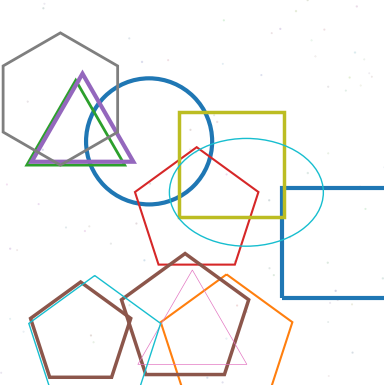[{"shape": "square", "thickness": 3, "radius": 0.72, "center": [0.875, 0.368]}, {"shape": "circle", "thickness": 3, "radius": 0.82, "center": [0.387, 0.633]}, {"shape": "pentagon", "thickness": 1.5, "radius": 0.9, "center": [0.588, 0.108]}, {"shape": "triangle", "thickness": 2, "radius": 0.73, "center": [0.197, 0.645]}, {"shape": "pentagon", "thickness": 1.5, "radius": 0.84, "center": [0.511, 0.449]}, {"shape": "triangle", "thickness": 3, "radius": 0.76, "center": [0.214, 0.656]}, {"shape": "pentagon", "thickness": 2.5, "radius": 0.87, "center": [0.481, 0.168]}, {"shape": "pentagon", "thickness": 2.5, "radius": 0.68, "center": [0.209, 0.131]}, {"shape": "triangle", "thickness": 0.5, "radius": 0.82, "center": [0.5, 0.135]}, {"shape": "hexagon", "thickness": 2, "radius": 0.86, "center": [0.157, 0.743]}, {"shape": "square", "thickness": 2.5, "radius": 0.68, "center": [0.602, 0.572]}, {"shape": "pentagon", "thickness": 1, "radius": 0.9, "center": [0.246, 0.104]}, {"shape": "oval", "thickness": 1, "radius": 1.0, "center": [0.64, 0.5]}]